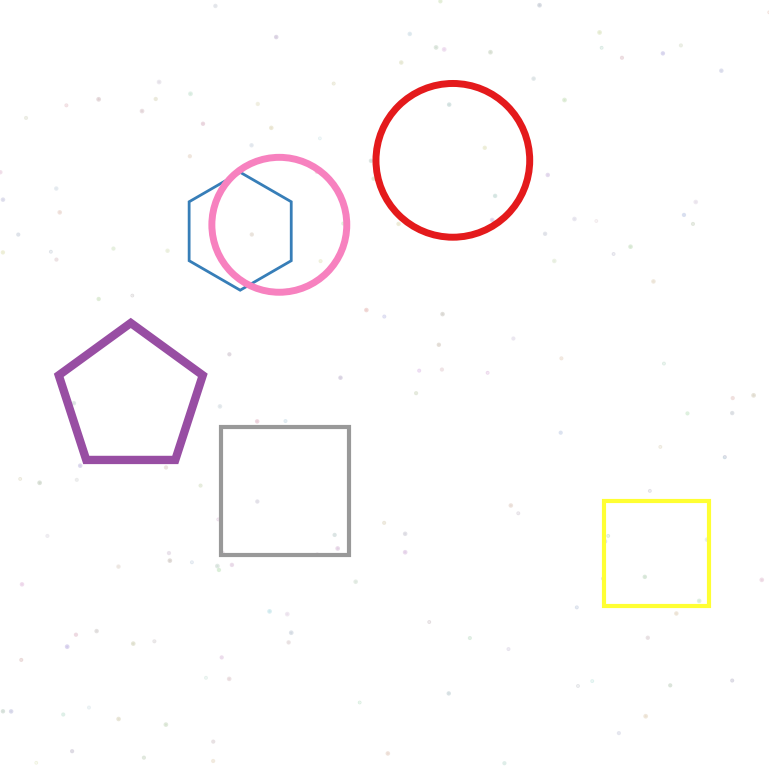[{"shape": "circle", "thickness": 2.5, "radius": 0.5, "center": [0.588, 0.792]}, {"shape": "hexagon", "thickness": 1, "radius": 0.38, "center": [0.312, 0.7]}, {"shape": "pentagon", "thickness": 3, "radius": 0.49, "center": [0.17, 0.482]}, {"shape": "square", "thickness": 1.5, "radius": 0.34, "center": [0.853, 0.281]}, {"shape": "circle", "thickness": 2.5, "radius": 0.44, "center": [0.363, 0.708]}, {"shape": "square", "thickness": 1.5, "radius": 0.42, "center": [0.37, 0.363]}]